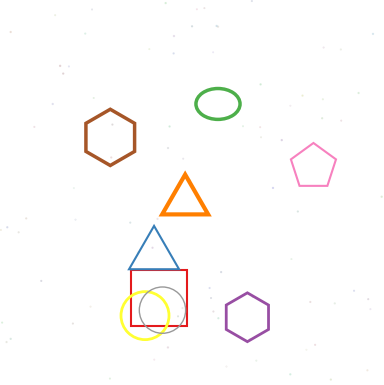[{"shape": "square", "thickness": 1.5, "radius": 0.37, "center": [0.414, 0.226]}, {"shape": "triangle", "thickness": 1.5, "radius": 0.38, "center": [0.4, 0.338]}, {"shape": "oval", "thickness": 2.5, "radius": 0.29, "center": [0.566, 0.73]}, {"shape": "hexagon", "thickness": 2, "radius": 0.32, "center": [0.643, 0.176]}, {"shape": "triangle", "thickness": 3, "radius": 0.35, "center": [0.481, 0.478]}, {"shape": "circle", "thickness": 2, "radius": 0.31, "center": [0.377, 0.18]}, {"shape": "hexagon", "thickness": 2.5, "radius": 0.37, "center": [0.286, 0.643]}, {"shape": "pentagon", "thickness": 1.5, "radius": 0.31, "center": [0.814, 0.567]}, {"shape": "circle", "thickness": 1, "radius": 0.3, "center": [0.422, 0.194]}]